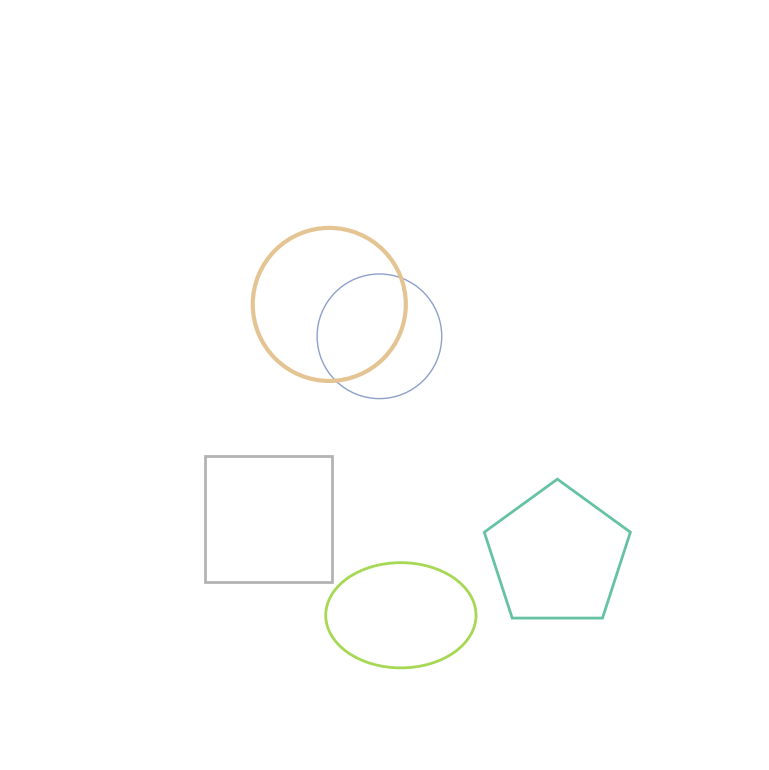[{"shape": "pentagon", "thickness": 1, "radius": 0.5, "center": [0.724, 0.278]}, {"shape": "circle", "thickness": 0.5, "radius": 0.4, "center": [0.493, 0.563]}, {"shape": "oval", "thickness": 1, "radius": 0.49, "center": [0.521, 0.201]}, {"shape": "circle", "thickness": 1.5, "radius": 0.5, "center": [0.428, 0.605]}, {"shape": "square", "thickness": 1, "radius": 0.41, "center": [0.349, 0.326]}]